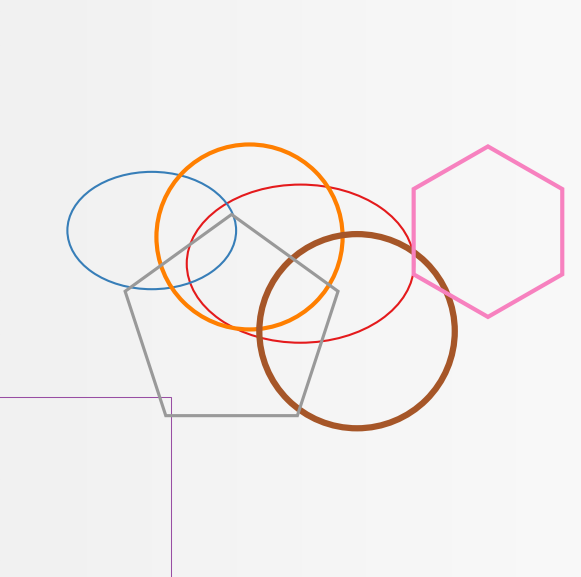[{"shape": "oval", "thickness": 1, "radius": 0.98, "center": [0.517, 0.543]}, {"shape": "oval", "thickness": 1, "radius": 0.73, "center": [0.261, 0.6]}, {"shape": "square", "thickness": 0.5, "radius": 0.87, "center": [0.121, 0.138]}, {"shape": "circle", "thickness": 2, "radius": 0.8, "center": [0.429, 0.589]}, {"shape": "circle", "thickness": 3, "radius": 0.84, "center": [0.614, 0.426]}, {"shape": "hexagon", "thickness": 2, "radius": 0.74, "center": [0.84, 0.598]}, {"shape": "pentagon", "thickness": 1.5, "radius": 0.96, "center": [0.398, 0.435]}]